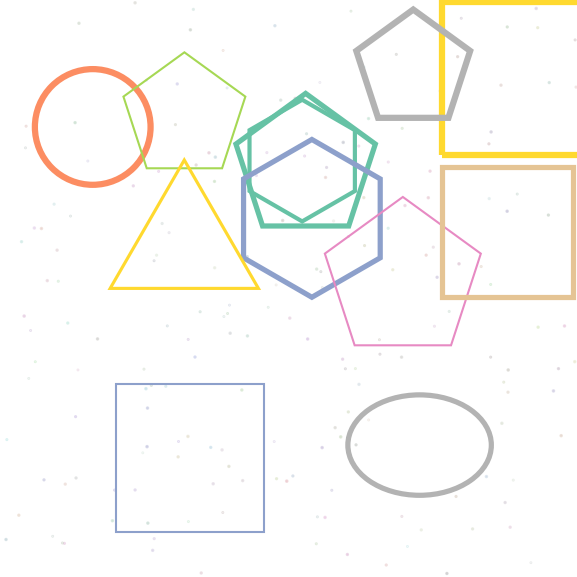[{"shape": "hexagon", "thickness": 2, "radius": 0.53, "center": [0.523, 0.721]}, {"shape": "pentagon", "thickness": 2.5, "radius": 0.63, "center": [0.529, 0.71]}, {"shape": "circle", "thickness": 3, "radius": 0.5, "center": [0.161, 0.779]}, {"shape": "square", "thickness": 1, "radius": 0.64, "center": [0.329, 0.207]}, {"shape": "hexagon", "thickness": 2.5, "radius": 0.68, "center": [0.54, 0.621]}, {"shape": "pentagon", "thickness": 1, "radius": 0.71, "center": [0.698, 0.516]}, {"shape": "pentagon", "thickness": 1, "radius": 0.55, "center": [0.319, 0.798]}, {"shape": "triangle", "thickness": 1.5, "radius": 0.74, "center": [0.319, 0.574]}, {"shape": "square", "thickness": 3, "radius": 0.66, "center": [0.898, 0.863]}, {"shape": "square", "thickness": 2.5, "radius": 0.57, "center": [0.878, 0.597]}, {"shape": "oval", "thickness": 2.5, "radius": 0.62, "center": [0.727, 0.228]}, {"shape": "pentagon", "thickness": 3, "radius": 0.52, "center": [0.716, 0.879]}]